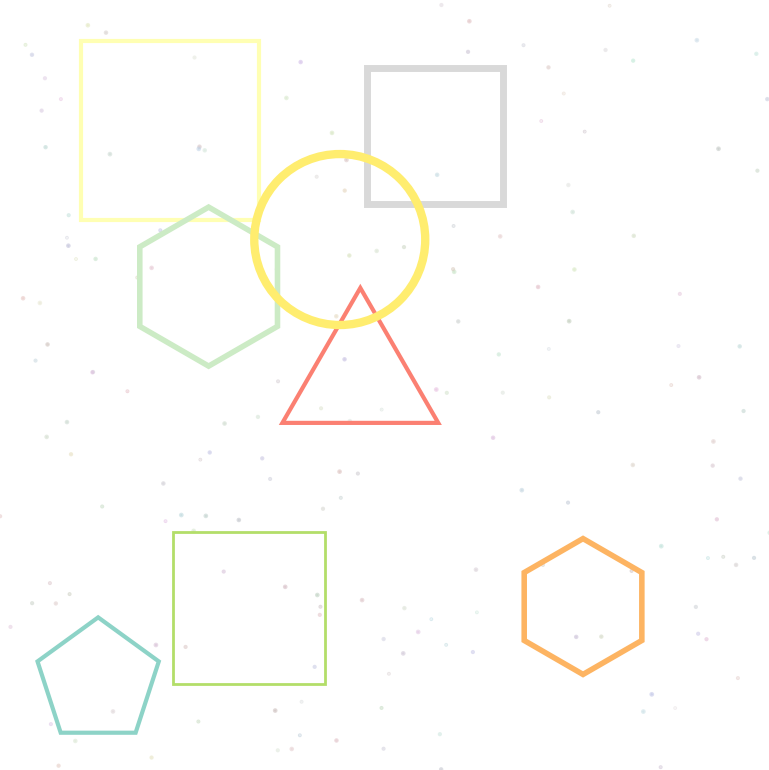[{"shape": "pentagon", "thickness": 1.5, "radius": 0.41, "center": [0.127, 0.115]}, {"shape": "square", "thickness": 1.5, "radius": 0.58, "center": [0.221, 0.83]}, {"shape": "triangle", "thickness": 1.5, "radius": 0.58, "center": [0.468, 0.509]}, {"shape": "hexagon", "thickness": 2, "radius": 0.44, "center": [0.757, 0.212]}, {"shape": "square", "thickness": 1, "radius": 0.49, "center": [0.324, 0.21]}, {"shape": "square", "thickness": 2.5, "radius": 0.44, "center": [0.565, 0.823]}, {"shape": "hexagon", "thickness": 2, "radius": 0.52, "center": [0.271, 0.628]}, {"shape": "circle", "thickness": 3, "radius": 0.56, "center": [0.441, 0.689]}]